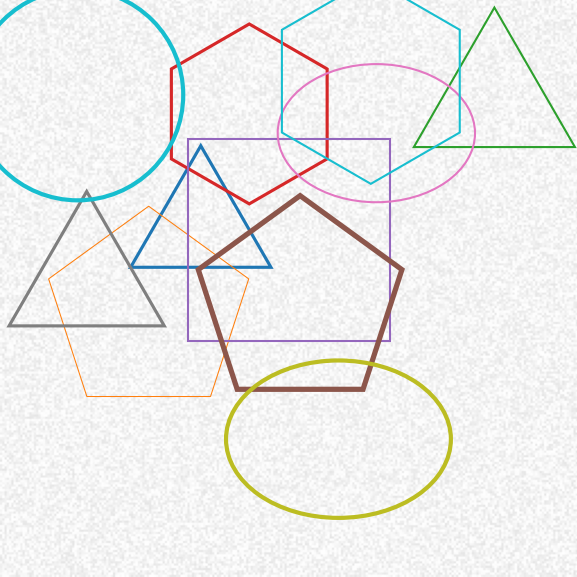[{"shape": "triangle", "thickness": 1.5, "radius": 0.7, "center": [0.348, 0.606]}, {"shape": "pentagon", "thickness": 0.5, "radius": 0.91, "center": [0.257, 0.46]}, {"shape": "triangle", "thickness": 1, "radius": 0.81, "center": [0.856, 0.825]}, {"shape": "hexagon", "thickness": 1.5, "radius": 0.78, "center": [0.432, 0.802]}, {"shape": "square", "thickness": 1, "radius": 0.87, "center": [0.501, 0.583]}, {"shape": "pentagon", "thickness": 2.5, "radius": 0.93, "center": [0.52, 0.475]}, {"shape": "oval", "thickness": 1, "radius": 0.85, "center": [0.652, 0.769]}, {"shape": "triangle", "thickness": 1.5, "radius": 0.78, "center": [0.15, 0.512]}, {"shape": "oval", "thickness": 2, "radius": 0.97, "center": [0.586, 0.239]}, {"shape": "hexagon", "thickness": 1, "radius": 0.89, "center": [0.642, 0.859]}, {"shape": "circle", "thickness": 2, "radius": 0.91, "center": [0.135, 0.835]}]